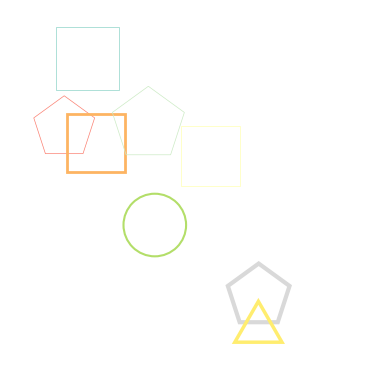[{"shape": "square", "thickness": 0.5, "radius": 0.41, "center": [0.227, 0.848]}, {"shape": "square", "thickness": 0.5, "radius": 0.39, "center": [0.546, 0.595]}, {"shape": "pentagon", "thickness": 0.5, "radius": 0.42, "center": [0.167, 0.668]}, {"shape": "square", "thickness": 2, "radius": 0.38, "center": [0.248, 0.629]}, {"shape": "circle", "thickness": 1.5, "radius": 0.41, "center": [0.402, 0.416]}, {"shape": "pentagon", "thickness": 3, "radius": 0.42, "center": [0.672, 0.231]}, {"shape": "pentagon", "thickness": 0.5, "radius": 0.49, "center": [0.385, 0.678]}, {"shape": "triangle", "thickness": 2.5, "radius": 0.35, "center": [0.671, 0.147]}]